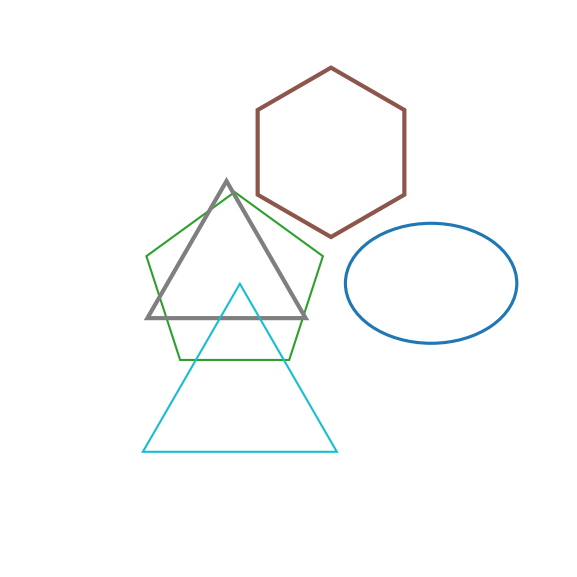[{"shape": "oval", "thickness": 1.5, "radius": 0.74, "center": [0.747, 0.509]}, {"shape": "pentagon", "thickness": 1, "radius": 0.8, "center": [0.406, 0.506]}, {"shape": "hexagon", "thickness": 2, "radius": 0.73, "center": [0.573, 0.735]}, {"shape": "triangle", "thickness": 2, "radius": 0.79, "center": [0.392, 0.527]}, {"shape": "triangle", "thickness": 1, "radius": 0.97, "center": [0.415, 0.314]}]